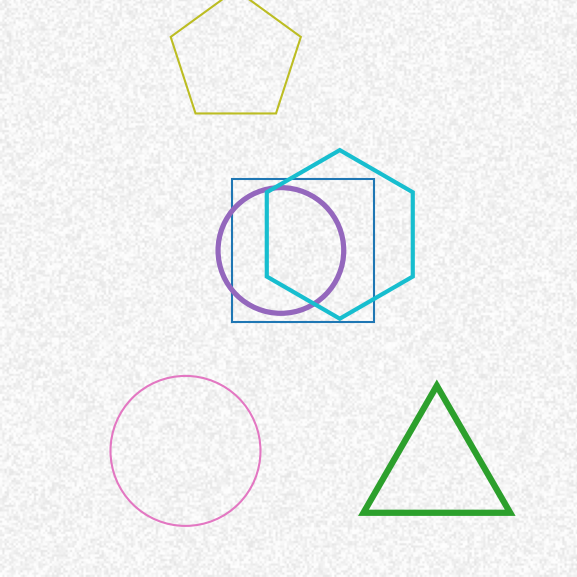[{"shape": "square", "thickness": 1, "radius": 0.62, "center": [0.525, 0.566]}, {"shape": "triangle", "thickness": 3, "radius": 0.73, "center": [0.756, 0.185]}, {"shape": "circle", "thickness": 2.5, "radius": 0.54, "center": [0.486, 0.565]}, {"shape": "circle", "thickness": 1, "radius": 0.65, "center": [0.321, 0.218]}, {"shape": "pentagon", "thickness": 1, "radius": 0.59, "center": [0.408, 0.899]}, {"shape": "hexagon", "thickness": 2, "radius": 0.73, "center": [0.588, 0.593]}]